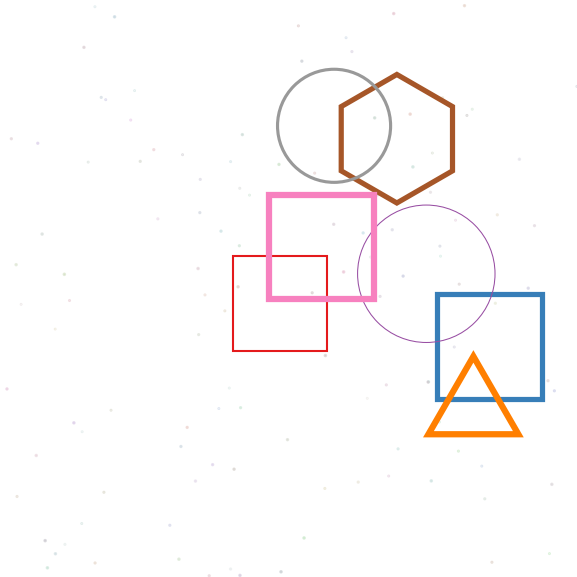[{"shape": "square", "thickness": 1, "radius": 0.41, "center": [0.485, 0.474]}, {"shape": "square", "thickness": 2.5, "radius": 0.46, "center": [0.847, 0.4]}, {"shape": "circle", "thickness": 0.5, "radius": 0.59, "center": [0.738, 0.525]}, {"shape": "triangle", "thickness": 3, "radius": 0.45, "center": [0.82, 0.292]}, {"shape": "hexagon", "thickness": 2.5, "radius": 0.56, "center": [0.687, 0.759]}, {"shape": "square", "thickness": 3, "radius": 0.45, "center": [0.556, 0.571]}, {"shape": "circle", "thickness": 1.5, "radius": 0.49, "center": [0.578, 0.781]}]